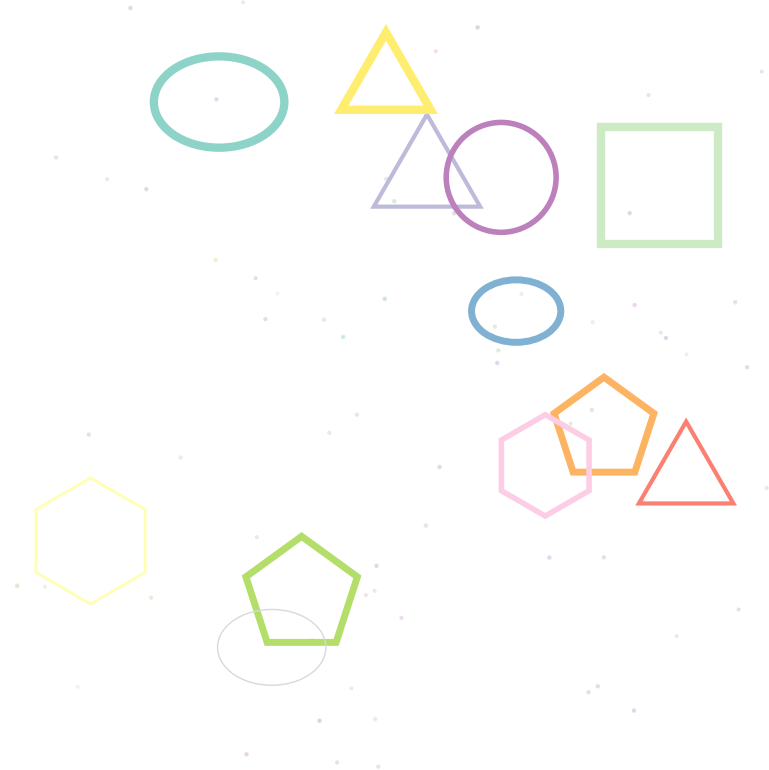[{"shape": "oval", "thickness": 3, "radius": 0.42, "center": [0.285, 0.868]}, {"shape": "hexagon", "thickness": 1, "radius": 0.41, "center": [0.118, 0.297]}, {"shape": "triangle", "thickness": 1.5, "radius": 0.4, "center": [0.555, 0.772]}, {"shape": "triangle", "thickness": 1.5, "radius": 0.35, "center": [0.891, 0.382]}, {"shape": "oval", "thickness": 2.5, "radius": 0.29, "center": [0.67, 0.596]}, {"shape": "pentagon", "thickness": 2.5, "radius": 0.34, "center": [0.784, 0.442]}, {"shape": "pentagon", "thickness": 2.5, "radius": 0.38, "center": [0.392, 0.227]}, {"shape": "hexagon", "thickness": 2, "radius": 0.33, "center": [0.708, 0.396]}, {"shape": "oval", "thickness": 0.5, "radius": 0.35, "center": [0.353, 0.159]}, {"shape": "circle", "thickness": 2, "radius": 0.36, "center": [0.651, 0.77]}, {"shape": "square", "thickness": 3, "radius": 0.38, "center": [0.856, 0.759]}, {"shape": "triangle", "thickness": 3, "radius": 0.34, "center": [0.501, 0.891]}]